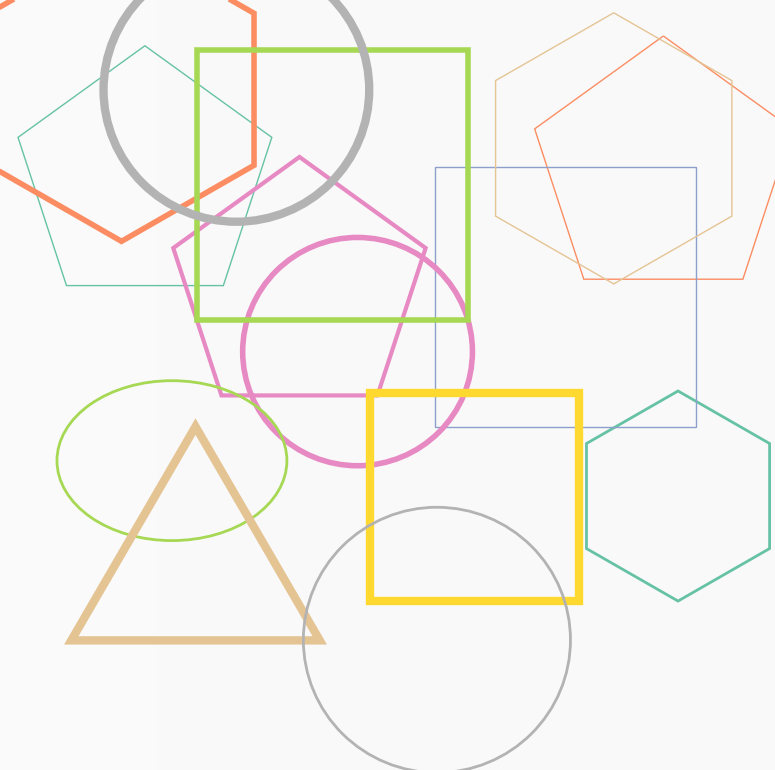[{"shape": "pentagon", "thickness": 0.5, "radius": 0.86, "center": [0.187, 0.768]}, {"shape": "hexagon", "thickness": 1, "radius": 0.68, "center": [0.875, 0.356]}, {"shape": "pentagon", "thickness": 0.5, "radius": 0.87, "center": [0.856, 0.779]}, {"shape": "hexagon", "thickness": 2, "radius": 0.99, "center": [0.157, 0.884]}, {"shape": "square", "thickness": 0.5, "radius": 0.84, "center": [0.73, 0.614]}, {"shape": "pentagon", "thickness": 1.5, "radius": 0.86, "center": [0.386, 0.625]}, {"shape": "circle", "thickness": 2, "radius": 0.74, "center": [0.461, 0.543]}, {"shape": "square", "thickness": 2, "radius": 0.88, "center": [0.429, 0.759]}, {"shape": "oval", "thickness": 1, "radius": 0.74, "center": [0.222, 0.402]}, {"shape": "square", "thickness": 3, "radius": 0.67, "center": [0.612, 0.355]}, {"shape": "hexagon", "thickness": 0.5, "radius": 0.88, "center": [0.792, 0.807]}, {"shape": "triangle", "thickness": 3, "radius": 0.93, "center": [0.252, 0.261]}, {"shape": "circle", "thickness": 1, "radius": 0.86, "center": [0.564, 0.169]}, {"shape": "circle", "thickness": 3, "radius": 0.86, "center": [0.305, 0.883]}]